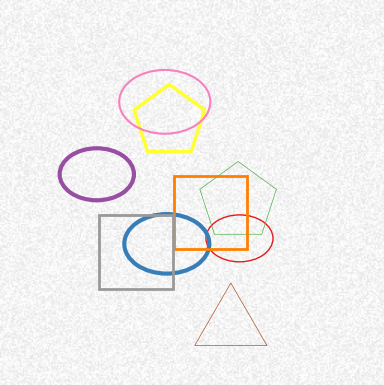[{"shape": "oval", "thickness": 1, "radius": 0.44, "center": [0.622, 0.381]}, {"shape": "oval", "thickness": 3, "radius": 0.55, "center": [0.433, 0.367]}, {"shape": "pentagon", "thickness": 0.5, "radius": 0.52, "center": [0.618, 0.476]}, {"shape": "oval", "thickness": 3, "radius": 0.48, "center": [0.251, 0.547]}, {"shape": "square", "thickness": 2, "radius": 0.48, "center": [0.546, 0.448]}, {"shape": "pentagon", "thickness": 2.5, "radius": 0.48, "center": [0.44, 0.684]}, {"shape": "triangle", "thickness": 0.5, "radius": 0.54, "center": [0.6, 0.157]}, {"shape": "oval", "thickness": 1.5, "radius": 0.59, "center": [0.428, 0.736]}, {"shape": "square", "thickness": 2, "radius": 0.48, "center": [0.354, 0.345]}]